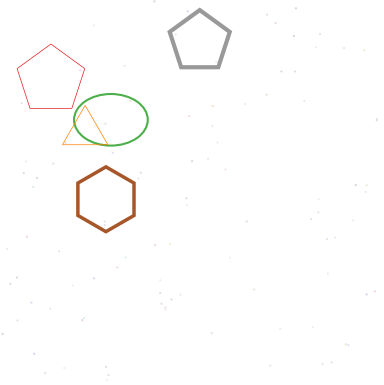[{"shape": "pentagon", "thickness": 0.5, "radius": 0.46, "center": [0.132, 0.793]}, {"shape": "oval", "thickness": 1.5, "radius": 0.48, "center": [0.288, 0.689]}, {"shape": "triangle", "thickness": 0.5, "radius": 0.34, "center": [0.221, 0.658]}, {"shape": "hexagon", "thickness": 2.5, "radius": 0.42, "center": [0.275, 0.482]}, {"shape": "pentagon", "thickness": 3, "radius": 0.41, "center": [0.519, 0.892]}]